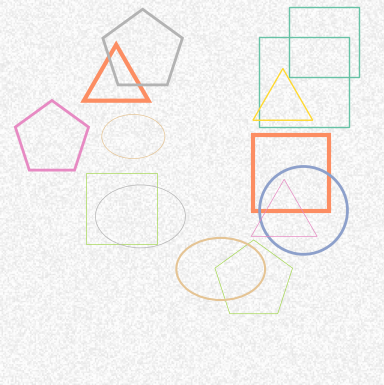[{"shape": "square", "thickness": 1, "radius": 0.58, "center": [0.789, 0.787]}, {"shape": "square", "thickness": 1, "radius": 0.45, "center": [0.842, 0.89]}, {"shape": "triangle", "thickness": 3, "radius": 0.49, "center": [0.302, 0.787]}, {"shape": "square", "thickness": 3, "radius": 0.5, "center": [0.756, 0.551]}, {"shape": "circle", "thickness": 2, "radius": 0.57, "center": [0.788, 0.454]}, {"shape": "triangle", "thickness": 0.5, "radius": 0.49, "center": [0.738, 0.435]}, {"shape": "pentagon", "thickness": 2, "radius": 0.5, "center": [0.135, 0.639]}, {"shape": "pentagon", "thickness": 0.5, "radius": 0.53, "center": [0.659, 0.271]}, {"shape": "square", "thickness": 0.5, "radius": 0.46, "center": [0.317, 0.459]}, {"shape": "triangle", "thickness": 1, "radius": 0.45, "center": [0.735, 0.732]}, {"shape": "oval", "thickness": 1.5, "radius": 0.58, "center": [0.573, 0.301]}, {"shape": "oval", "thickness": 0.5, "radius": 0.41, "center": [0.346, 0.645]}, {"shape": "oval", "thickness": 0.5, "radius": 0.58, "center": [0.365, 0.438]}, {"shape": "pentagon", "thickness": 2, "radius": 0.54, "center": [0.37, 0.867]}]